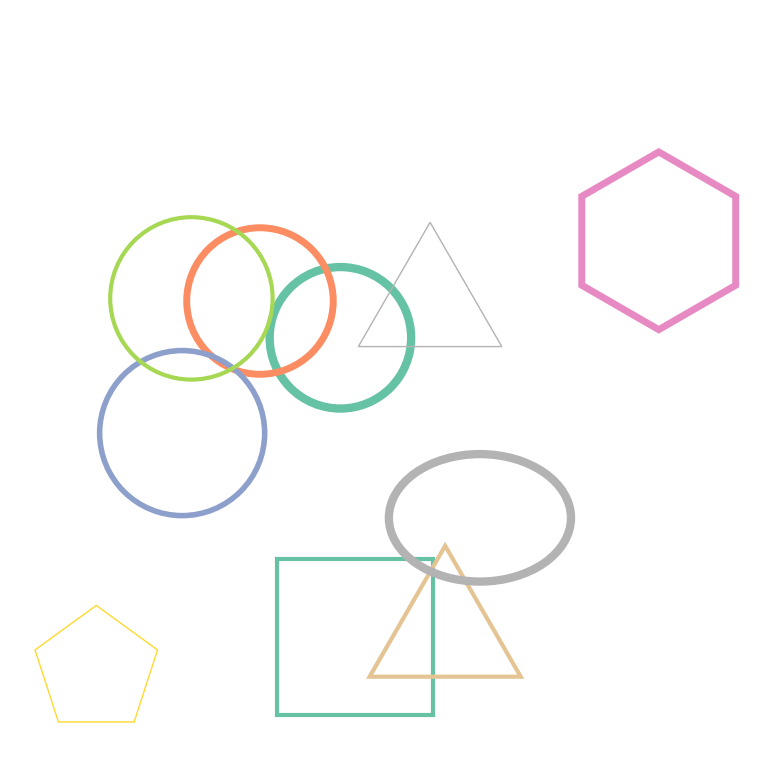[{"shape": "square", "thickness": 1.5, "radius": 0.51, "center": [0.461, 0.173]}, {"shape": "circle", "thickness": 3, "radius": 0.46, "center": [0.442, 0.561]}, {"shape": "circle", "thickness": 2.5, "radius": 0.48, "center": [0.338, 0.609]}, {"shape": "circle", "thickness": 2, "radius": 0.54, "center": [0.237, 0.438]}, {"shape": "hexagon", "thickness": 2.5, "radius": 0.58, "center": [0.856, 0.687]}, {"shape": "circle", "thickness": 1.5, "radius": 0.53, "center": [0.249, 0.612]}, {"shape": "pentagon", "thickness": 0.5, "radius": 0.42, "center": [0.125, 0.13]}, {"shape": "triangle", "thickness": 1.5, "radius": 0.57, "center": [0.578, 0.178]}, {"shape": "oval", "thickness": 3, "radius": 0.59, "center": [0.623, 0.327]}, {"shape": "triangle", "thickness": 0.5, "radius": 0.54, "center": [0.559, 0.604]}]